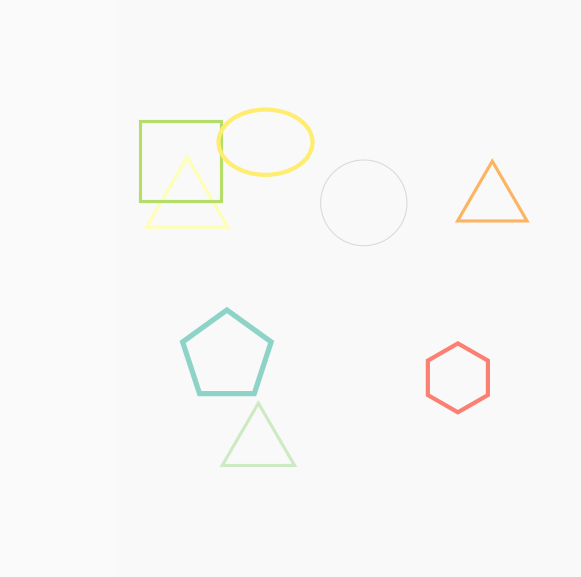[{"shape": "pentagon", "thickness": 2.5, "radius": 0.4, "center": [0.39, 0.382]}, {"shape": "triangle", "thickness": 1.5, "radius": 0.4, "center": [0.322, 0.646]}, {"shape": "hexagon", "thickness": 2, "radius": 0.3, "center": [0.788, 0.345]}, {"shape": "triangle", "thickness": 1.5, "radius": 0.35, "center": [0.847, 0.651]}, {"shape": "square", "thickness": 1.5, "radius": 0.35, "center": [0.31, 0.721]}, {"shape": "circle", "thickness": 0.5, "radius": 0.37, "center": [0.626, 0.648]}, {"shape": "triangle", "thickness": 1.5, "radius": 0.36, "center": [0.445, 0.229]}, {"shape": "oval", "thickness": 2, "radius": 0.4, "center": [0.457, 0.753]}]